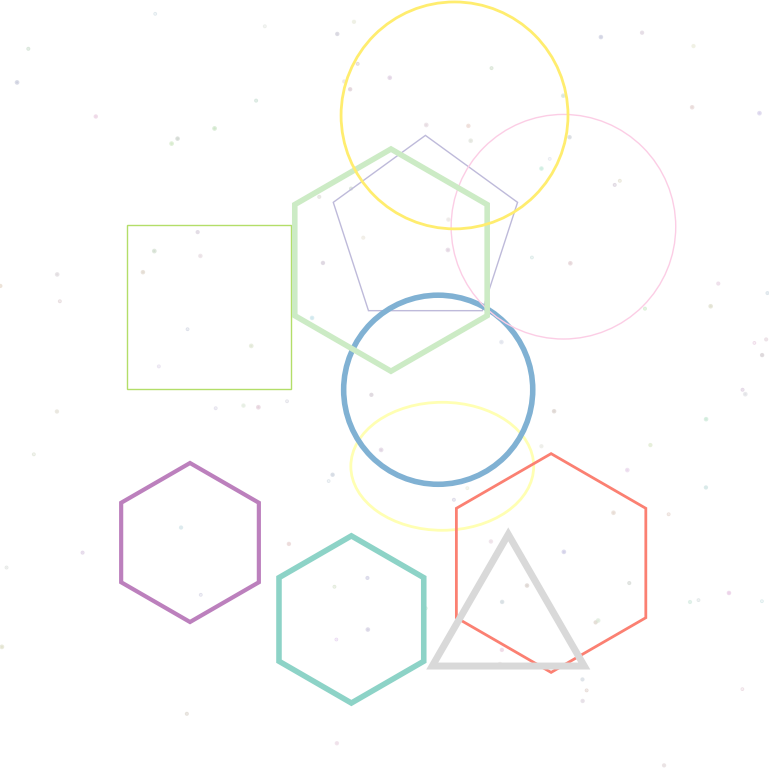[{"shape": "hexagon", "thickness": 2, "radius": 0.54, "center": [0.456, 0.196]}, {"shape": "oval", "thickness": 1, "radius": 0.59, "center": [0.574, 0.394]}, {"shape": "pentagon", "thickness": 0.5, "radius": 0.63, "center": [0.552, 0.698]}, {"shape": "hexagon", "thickness": 1, "radius": 0.71, "center": [0.716, 0.269]}, {"shape": "circle", "thickness": 2, "radius": 0.61, "center": [0.569, 0.494]}, {"shape": "square", "thickness": 0.5, "radius": 0.53, "center": [0.271, 0.601]}, {"shape": "circle", "thickness": 0.5, "radius": 0.73, "center": [0.732, 0.706]}, {"shape": "triangle", "thickness": 2.5, "radius": 0.57, "center": [0.66, 0.192]}, {"shape": "hexagon", "thickness": 1.5, "radius": 0.52, "center": [0.247, 0.295]}, {"shape": "hexagon", "thickness": 2, "radius": 0.72, "center": [0.508, 0.662]}, {"shape": "circle", "thickness": 1, "radius": 0.74, "center": [0.59, 0.85]}]